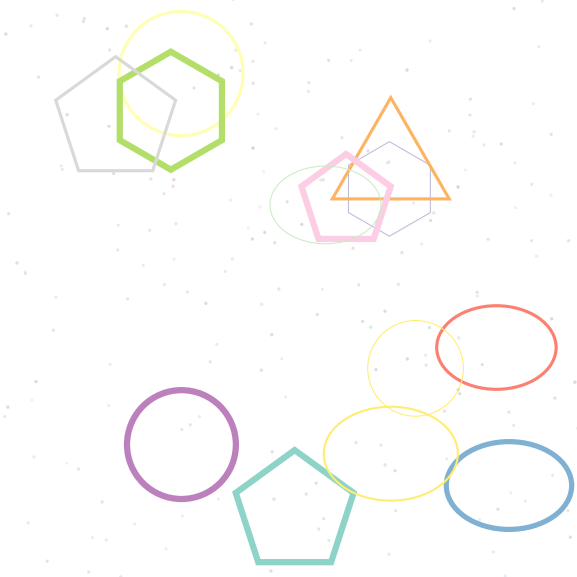[{"shape": "pentagon", "thickness": 3, "radius": 0.54, "center": [0.51, 0.112]}, {"shape": "circle", "thickness": 1.5, "radius": 0.54, "center": [0.313, 0.872]}, {"shape": "hexagon", "thickness": 0.5, "radius": 0.41, "center": [0.674, 0.672]}, {"shape": "oval", "thickness": 1.5, "radius": 0.52, "center": [0.86, 0.397]}, {"shape": "oval", "thickness": 2.5, "radius": 0.54, "center": [0.881, 0.158]}, {"shape": "triangle", "thickness": 1.5, "radius": 0.58, "center": [0.677, 0.713]}, {"shape": "hexagon", "thickness": 3, "radius": 0.51, "center": [0.296, 0.807]}, {"shape": "pentagon", "thickness": 3, "radius": 0.41, "center": [0.599, 0.651]}, {"shape": "pentagon", "thickness": 1.5, "radius": 0.55, "center": [0.2, 0.792]}, {"shape": "circle", "thickness": 3, "radius": 0.47, "center": [0.314, 0.229]}, {"shape": "oval", "thickness": 0.5, "radius": 0.48, "center": [0.564, 0.644]}, {"shape": "oval", "thickness": 1, "radius": 0.58, "center": [0.677, 0.214]}, {"shape": "circle", "thickness": 0.5, "radius": 0.41, "center": [0.72, 0.361]}]